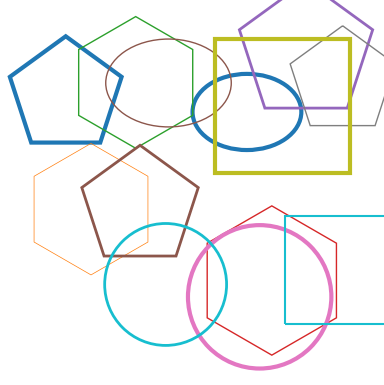[{"shape": "pentagon", "thickness": 3, "radius": 0.76, "center": [0.171, 0.753]}, {"shape": "oval", "thickness": 3, "radius": 0.71, "center": [0.641, 0.709]}, {"shape": "hexagon", "thickness": 0.5, "radius": 0.85, "center": [0.236, 0.457]}, {"shape": "hexagon", "thickness": 1, "radius": 0.86, "center": [0.352, 0.786]}, {"shape": "hexagon", "thickness": 1, "radius": 0.97, "center": [0.706, 0.271]}, {"shape": "pentagon", "thickness": 2, "radius": 0.91, "center": [0.795, 0.866]}, {"shape": "oval", "thickness": 1, "radius": 0.82, "center": [0.438, 0.784]}, {"shape": "pentagon", "thickness": 2, "radius": 0.8, "center": [0.364, 0.464]}, {"shape": "circle", "thickness": 3, "radius": 0.93, "center": [0.674, 0.229]}, {"shape": "pentagon", "thickness": 1, "radius": 0.72, "center": [0.89, 0.79]}, {"shape": "square", "thickness": 3, "radius": 0.87, "center": [0.734, 0.726]}, {"shape": "circle", "thickness": 2, "radius": 0.79, "center": [0.43, 0.261]}, {"shape": "square", "thickness": 1.5, "radius": 0.7, "center": [0.88, 0.298]}]